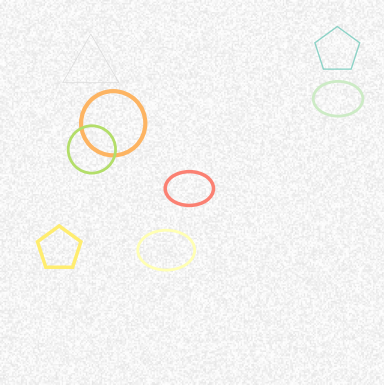[{"shape": "pentagon", "thickness": 1, "radius": 0.31, "center": [0.876, 0.87]}, {"shape": "oval", "thickness": 2, "radius": 0.37, "center": [0.432, 0.35]}, {"shape": "oval", "thickness": 2.5, "radius": 0.31, "center": [0.492, 0.51]}, {"shape": "circle", "thickness": 3, "radius": 0.42, "center": [0.294, 0.68]}, {"shape": "circle", "thickness": 2, "radius": 0.31, "center": [0.239, 0.612]}, {"shape": "triangle", "thickness": 0.5, "radius": 0.42, "center": [0.236, 0.827]}, {"shape": "oval", "thickness": 2, "radius": 0.32, "center": [0.878, 0.743]}, {"shape": "pentagon", "thickness": 2.5, "radius": 0.3, "center": [0.154, 0.354]}]